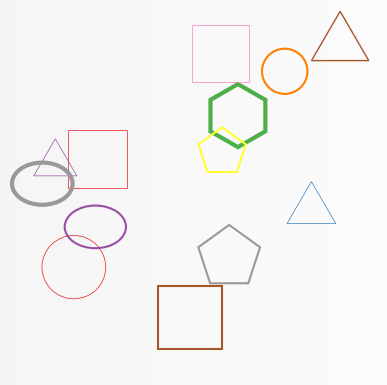[{"shape": "circle", "thickness": 0.5, "radius": 0.41, "center": [0.191, 0.306]}, {"shape": "square", "thickness": 0.5, "radius": 0.38, "center": [0.252, 0.588]}, {"shape": "triangle", "thickness": 0.5, "radius": 0.36, "center": [0.804, 0.456]}, {"shape": "hexagon", "thickness": 3, "radius": 0.41, "center": [0.614, 0.7]}, {"shape": "triangle", "thickness": 0.5, "radius": 0.32, "center": [0.143, 0.575]}, {"shape": "oval", "thickness": 1.5, "radius": 0.4, "center": [0.246, 0.411]}, {"shape": "circle", "thickness": 1.5, "radius": 0.29, "center": [0.735, 0.815]}, {"shape": "pentagon", "thickness": 1.5, "radius": 0.32, "center": [0.573, 0.605]}, {"shape": "triangle", "thickness": 1, "radius": 0.43, "center": [0.878, 0.885]}, {"shape": "square", "thickness": 1.5, "radius": 0.41, "center": [0.491, 0.175]}, {"shape": "square", "thickness": 0.5, "radius": 0.37, "center": [0.569, 0.86]}, {"shape": "pentagon", "thickness": 1.5, "radius": 0.42, "center": [0.591, 0.332]}, {"shape": "oval", "thickness": 3, "radius": 0.39, "center": [0.109, 0.523]}]